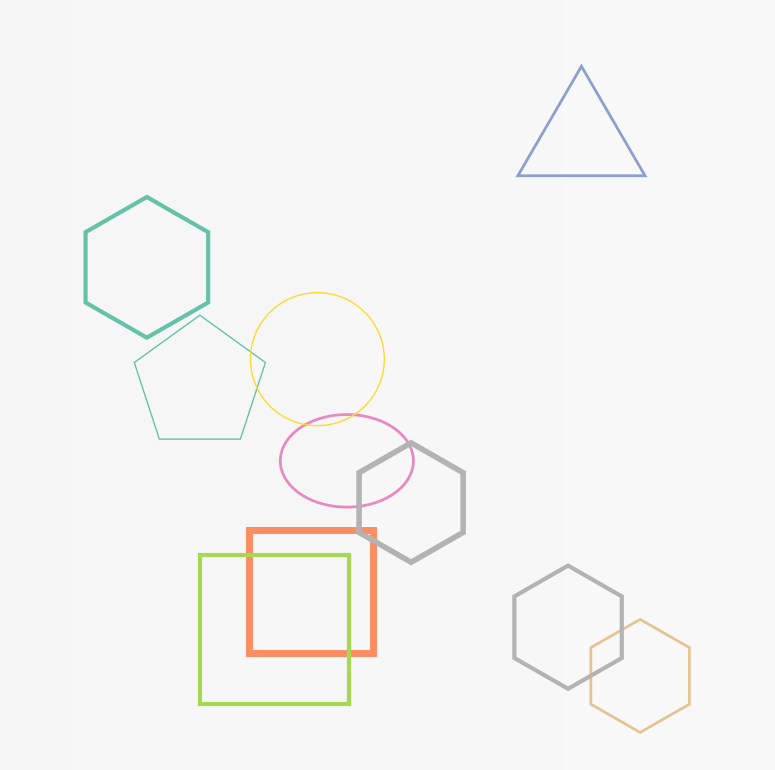[{"shape": "pentagon", "thickness": 0.5, "radius": 0.44, "center": [0.258, 0.502]}, {"shape": "hexagon", "thickness": 1.5, "radius": 0.46, "center": [0.189, 0.653]}, {"shape": "square", "thickness": 2.5, "radius": 0.4, "center": [0.402, 0.231]}, {"shape": "triangle", "thickness": 1, "radius": 0.47, "center": [0.75, 0.819]}, {"shape": "oval", "thickness": 1, "radius": 0.43, "center": [0.448, 0.402]}, {"shape": "square", "thickness": 1.5, "radius": 0.48, "center": [0.354, 0.182]}, {"shape": "circle", "thickness": 0.5, "radius": 0.43, "center": [0.41, 0.534]}, {"shape": "hexagon", "thickness": 1, "radius": 0.37, "center": [0.826, 0.122]}, {"shape": "hexagon", "thickness": 1.5, "radius": 0.4, "center": [0.733, 0.185]}, {"shape": "hexagon", "thickness": 2, "radius": 0.39, "center": [0.53, 0.347]}]